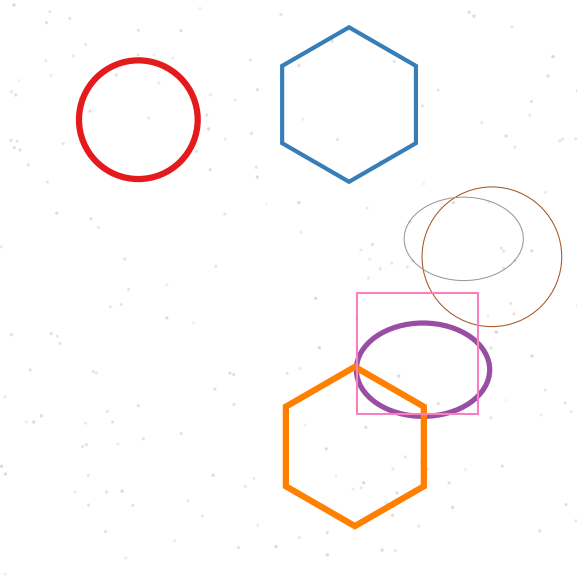[{"shape": "circle", "thickness": 3, "radius": 0.51, "center": [0.24, 0.792]}, {"shape": "hexagon", "thickness": 2, "radius": 0.67, "center": [0.604, 0.818]}, {"shape": "oval", "thickness": 2.5, "radius": 0.58, "center": [0.733, 0.359]}, {"shape": "hexagon", "thickness": 3, "radius": 0.69, "center": [0.614, 0.226]}, {"shape": "circle", "thickness": 0.5, "radius": 0.6, "center": [0.852, 0.554]}, {"shape": "square", "thickness": 1, "radius": 0.53, "center": [0.723, 0.387]}, {"shape": "oval", "thickness": 0.5, "radius": 0.52, "center": [0.803, 0.586]}]